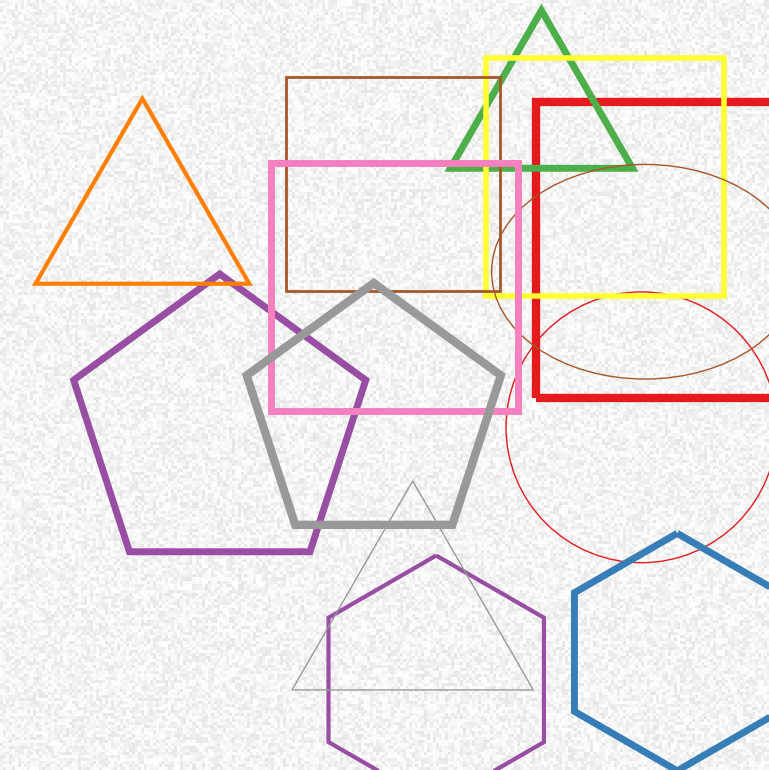[{"shape": "square", "thickness": 3, "radius": 0.96, "center": [0.888, 0.675]}, {"shape": "circle", "thickness": 0.5, "radius": 0.88, "center": [0.833, 0.445]}, {"shape": "hexagon", "thickness": 2.5, "radius": 0.77, "center": [0.88, 0.153]}, {"shape": "triangle", "thickness": 2.5, "radius": 0.68, "center": [0.703, 0.85]}, {"shape": "pentagon", "thickness": 2.5, "radius": 1.0, "center": [0.285, 0.445]}, {"shape": "hexagon", "thickness": 1.5, "radius": 0.81, "center": [0.567, 0.117]}, {"shape": "triangle", "thickness": 1.5, "radius": 0.8, "center": [0.185, 0.712]}, {"shape": "square", "thickness": 2, "radius": 0.77, "center": [0.785, 0.77]}, {"shape": "oval", "thickness": 0.5, "radius": 1.0, "center": [0.838, 0.647]}, {"shape": "square", "thickness": 1, "radius": 0.69, "center": [0.511, 0.761]}, {"shape": "square", "thickness": 2.5, "radius": 0.8, "center": [0.513, 0.627]}, {"shape": "pentagon", "thickness": 3, "radius": 0.87, "center": [0.485, 0.459]}, {"shape": "triangle", "thickness": 0.5, "radius": 0.9, "center": [0.536, 0.194]}]